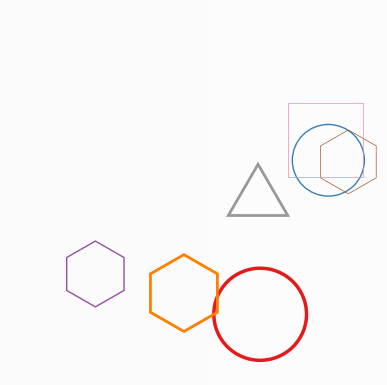[{"shape": "circle", "thickness": 2.5, "radius": 0.6, "center": [0.671, 0.184]}, {"shape": "circle", "thickness": 1, "radius": 0.47, "center": [0.847, 0.584]}, {"shape": "hexagon", "thickness": 1, "radius": 0.43, "center": [0.246, 0.288]}, {"shape": "hexagon", "thickness": 2, "radius": 0.5, "center": [0.475, 0.239]}, {"shape": "hexagon", "thickness": 0.5, "radius": 0.41, "center": [0.899, 0.58]}, {"shape": "square", "thickness": 0.5, "radius": 0.48, "center": [0.839, 0.636]}, {"shape": "triangle", "thickness": 2, "radius": 0.44, "center": [0.666, 0.485]}]